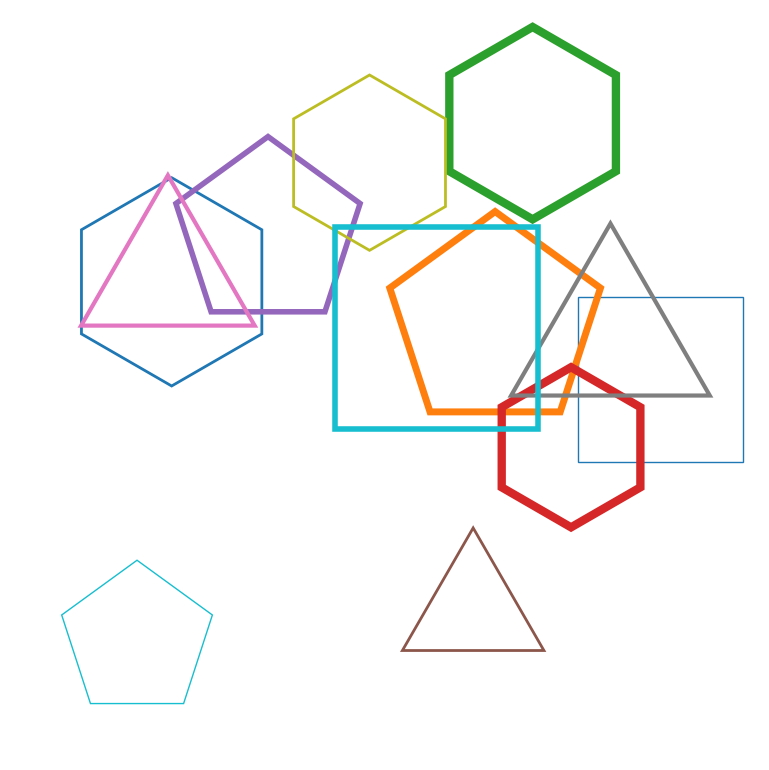[{"shape": "square", "thickness": 0.5, "radius": 0.54, "center": [0.858, 0.507]}, {"shape": "hexagon", "thickness": 1, "radius": 0.68, "center": [0.223, 0.634]}, {"shape": "pentagon", "thickness": 2.5, "radius": 0.72, "center": [0.643, 0.581]}, {"shape": "hexagon", "thickness": 3, "radius": 0.62, "center": [0.692, 0.84]}, {"shape": "hexagon", "thickness": 3, "radius": 0.52, "center": [0.742, 0.419]}, {"shape": "pentagon", "thickness": 2, "radius": 0.63, "center": [0.348, 0.697]}, {"shape": "triangle", "thickness": 1, "radius": 0.53, "center": [0.614, 0.208]}, {"shape": "triangle", "thickness": 1.5, "radius": 0.65, "center": [0.218, 0.642]}, {"shape": "triangle", "thickness": 1.5, "radius": 0.74, "center": [0.793, 0.561]}, {"shape": "hexagon", "thickness": 1, "radius": 0.57, "center": [0.48, 0.789]}, {"shape": "pentagon", "thickness": 0.5, "radius": 0.51, "center": [0.178, 0.17]}, {"shape": "square", "thickness": 2, "radius": 0.66, "center": [0.567, 0.574]}]